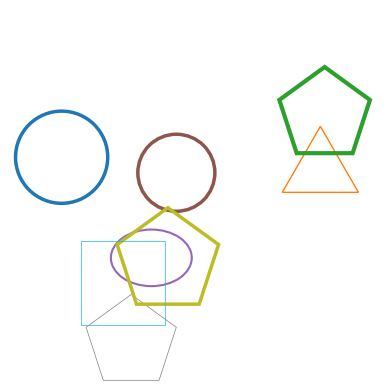[{"shape": "circle", "thickness": 2.5, "radius": 0.6, "center": [0.16, 0.592]}, {"shape": "triangle", "thickness": 1, "radius": 0.57, "center": [0.832, 0.558]}, {"shape": "pentagon", "thickness": 3, "radius": 0.62, "center": [0.843, 0.702]}, {"shape": "oval", "thickness": 1.5, "radius": 0.53, "center": [0.393, 0.33]}, {"shape": "circle", "thickness": 2.5, "radius": 0.5, "center": [0.458, 0.551]}, {"shape": "pentagon", "thickness": 0.5, "radius": 0.62, "center": [0.341, 0.112]}, {"shape": "pentagon", "thickness": 2.5, "radius": 0.69, "center": [0.436, 0.322]}, {"shape": "square", "thickness": 0.5, "radius": 0.54, "center": [0.32, 0.265]}]